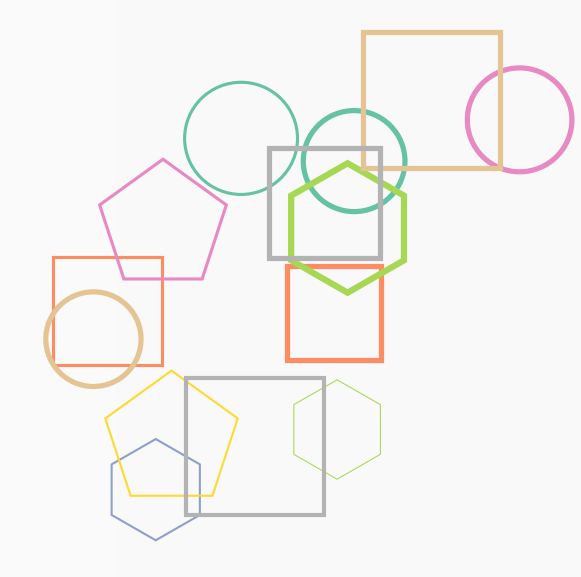[{"shape": "circle", "thickness": 1.5, "radius": 0.49, "center": [0.415, 0.76]}, {"shape": "circle", "thickness": 2.5, "radius": 0.44, "center": [0.609, 0.72]}, {"shape": "square", "thickness": 1.5, "radius": 0.47, "center": [0.185, 0.461]}, {"shape": "square", "thickness": 2.5, "radius": 0.4, "center": [0.575, 0.458]}, {"shape": "hexagon", "thickness": 1, "radius": 0.44, "center": [0.268, 0.151]}, {"shape": "circle", "thickness": 2.5, "radius": 0.45, "center": [0.894, 0.792]}, {"shape": "pentagon", "thickness": 1.5, "radius": 0.57, "center": [0.28, 0.609]}, {"shape": "hexagon", "thickness": 0.5, "radius": 0.43, "center": [0.58, 0.255]}, {"shape": "hexagon", "thickness": 3, "radius": 0.56, "center": [0.598, 0.604]}, {"shape": "pentagon", "thickness": 1, "radius": 0.6, "center": [0.295, 0.238]}, {"shape": "square", "thickness": 2.5, "radius": 0.59, "center": [0.742, 0.826]}, {"shape": "circle", "thickness": 2.5, "radius": 0.41, "center": [0.161, 0.412]}, {"shape": "square", "thickness": 2, "radius": 0.59, "center": [0.438, 0.225]}, {"shape": "square", "thickness": 2.5, "radius": 0.48, "center": [0.559, 0.648]}]